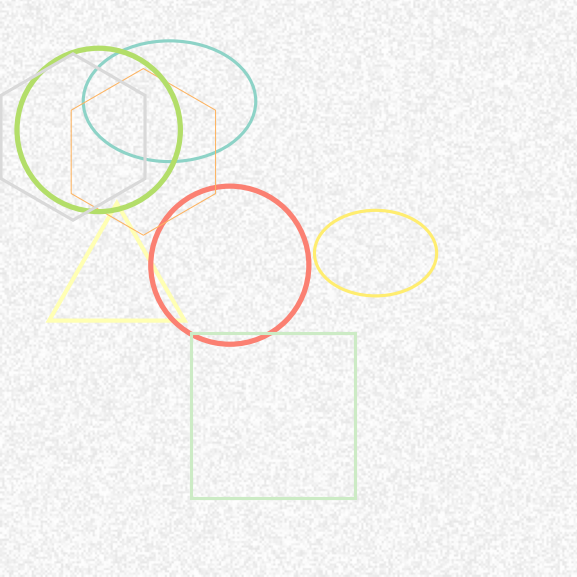[{"shape": "oval", "thickness": 1.5, "radius": 0.75, "center": [0.294, 0.824]}, {"shape": "triangle", "thickness": 2, "radius": 0.68, "center": [0.202, 0.512]}, {"shape": "circle", "thickness": 2.5, "radius": 0.68, "center": [0.398, 0.54]}, {"shape": "hexagon", "thickness": 0.5, "radius": 0.72, "center": [0.248, 0.736]}, {"shape": "circle", "thickness": 2.5, "radius": 0.71, "center": [0.171, 0.774]}, {"shape": "hexagon", "thickness": 1.5, "radius": 0.72, "center": [0.126, 0.762]}, {"shape": "square", "thickness": 1.5, "radius": 0.71, "center": [0.473, 0.279]}, {"shape": "oval", "thickness": 1.5, "radius": 0.53, "center": [0.65, 0.561]}]